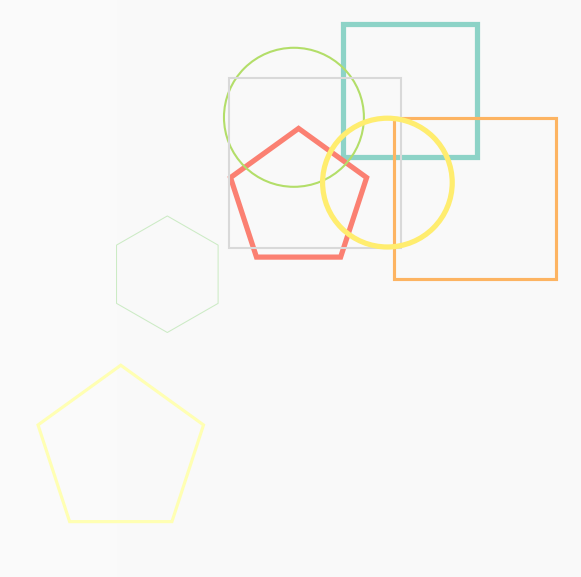[{"shape": "square", "thickness": 2.5, "radius": 0.58, "center": [0.705, 0.843]}, {"shape": "pentagon", "thickness": 1.5, "radius": 0.75, "center": [0.208, 0.217]}, {"shape": "pentagon", "thickness": 2.5, "radius": 0.62, "center": [0.514, 0.654]}, {"shape": "square", "thickness": 1.5, "radius": 0.7, "center": [0.818, 0.655]}, {"shape": "circle", "thickness": 1, "radius": 0.6, "center": [0.506, 0.796]}, {"shape": "square", "thickness": 1, "radius": 0.74, "center": [0.542, 0.716]}, {"shape": "hexagon", "thickness": 0.5, "radius": 0.5, "center": [0.288, 0.524]}, {"shape": "circle", "thickness": 2.5, "radius": 0.56, "center": [0.667, 0.683]}]